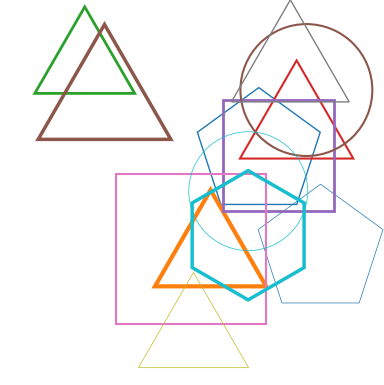[{"shape": "pentagon", "thickness": 1, "radius": 0.84, "center": [0.672, 0.605]}, {"shape": "pentagon", "thickness": 0.5, "radius": 0.85, "center": [0.833, 0.351]}, {"shape": "triangle", "thickness": 3, "radius": 0.83, "center": [0.547, 0.34]}, {"shape": "triangle", "thickness": 2, "radius": 0.75, "center": [0.22, 0.832]}, {"shape": "triangle", "thickness": 1.5, "radius": 0.85, "center": [0.77, 0.673]}, {"shape": "square", "thickness": 2, "radius": 0.72, "center": [0.724, 0.597]}, {"shape": "circle", "thickness": 1.5, "radius": 0.86, "center": [0.796, 0.766]}, {"shape": "triangle", "thickness": 2.5, "radius": 0.99, "center": [0.271, 0.737]}, {"shape": "square", "thickness": 1.5, "radius": 0.98, "center": [0.497, 0.352]}, {"shape": "triangle", "thickness": 1, "radius": 0.88, "center": [0.754, 0.824]}, {"shape": "triangle", "thickness": 0.5, "radius": 0.83, "center": [0.503, 0.128]}, {"shape": "hexagon", "thickness": 2.5, "radius": 0.84, "center": [0.645, 0.389]}, {"shape": "circle", "thickness": 0.5, "radius": 0.77, "center": [0.645, 0.503]}]